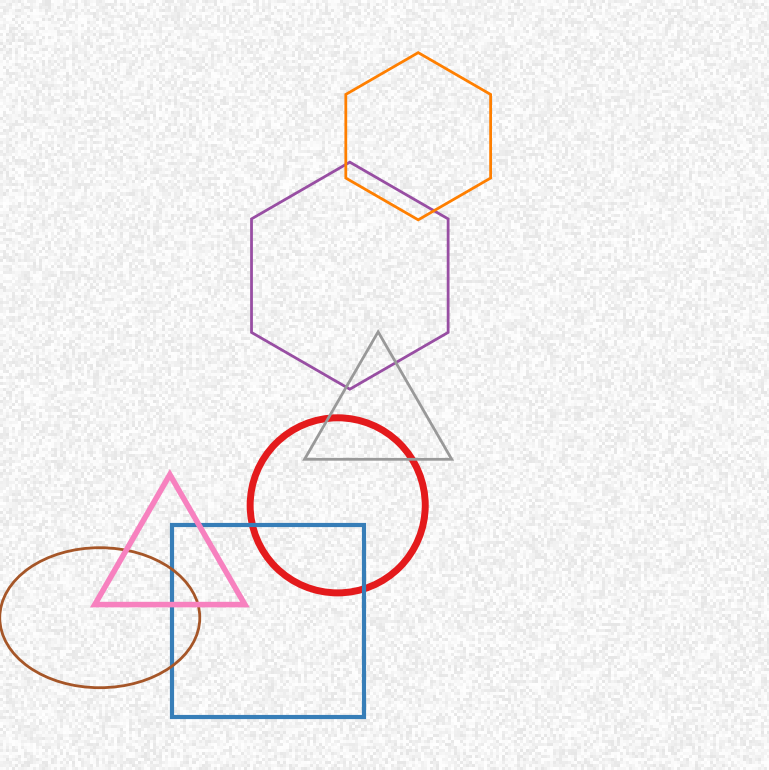[{"shape": "circle", "thickness": 2.5, "radius": 0.57, "center": [0.439, 0.344]}, {"shape": "square", "thickness": 1.5, "radius": 0.62, "center": [0.348, 0.193]}, {"shape": "hexagon", "thickness": 1, "radius": 0.74, "center": [0.454, 0.642]}, {"shape": "hexagon", "thickness": 1, "radius": 0.54, "center": [0.543, 0.823]}, {"shape": "oval", "thickness": 1, "radius": 0.65, "center": [0.13, 0.198]}, {"shape": "triangle", "thickness": 2, "radius": 0.56, "center": [0.221, 0.271]}, {"shape": "triangle", "thickness": 1, "radius": 0.55, "center": [0.491, 0.459]}]